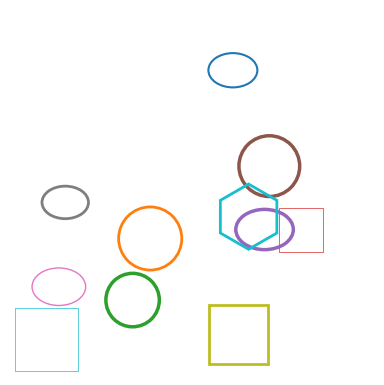[{"shape": "oval", "thickness": 1.5, "radius": 0.32, "center": [0.605, 0.818]}, {"shape": "circle", "thickness": 2, "radius": 0.41, "center": [0.39, 0.381]}, {"shape": "circle", "thickness": 2.5, "radius": 0.35, "center": [0.344, 0.221]}, {"shape": "square", "thickness": 0.5, "radius": 0.29, "center": [0.782, 0.403]}, {"shape": "oval", "thickness": 2.5, "radius": 0.37, "center": [0.687, 0.404]}, {"shape": "circle", "thickness": 2.5, "radius": 0.39, "center": [0.699, 0.568]}, {"shape": "oval", "thickness": 1, "radius": 0.35, "center": [0.153, 0.255]}, {"shape": "oval", "thickness": 2, "radius": 0.3, "center": [0.169, 0.474]}, {"shape": "square", "thickness": 2, "radius": 0.38, "center": [0.619, 0.131]}, {"shape": "hexagon", "thickness": 2, "radius": 0.42, "center": [0.646, 0.437]}, {"shape": "square", "thickness": 0.5, "radius": 0.41, "center": [0.12, 0.117]}]